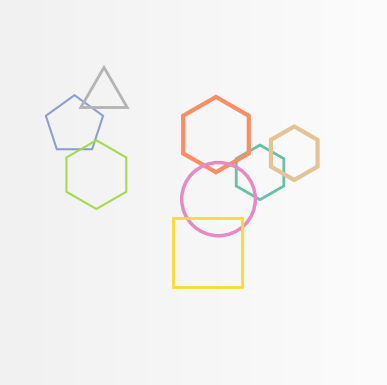[{"shape": "hexagon", "thickness": 2, "radius": 0.35, "center": [0.671, 0.552]}, {"shape": "hexagon", "thickness": 3, "radius": 0.49, "center": [0.557, 0.65]}, {"shape": "pentagon", "thickness": 1.5, "radius": 0.39, "center": [0.192, 0.675]}, {"shape": "circle", "thickness": 2.5, "radius": 0.48, "center": [0.564, 0.483]}, {"shape": "hexagon", "thickness": 1.5, "radius": 0.45, "center": [0.249, 0.546]}, {"shape": "square", "thickness": 2, "radius": 0.44, "center": [0.536, 0.344]}, {"shape": "hexagon", "thickness": 3, "radius": 0.35, "center": [0.759, 0.602]}, {"shape": "triangle", "thickness": 2, "radius": 0.35, "center": [0.268, 0.755]}]